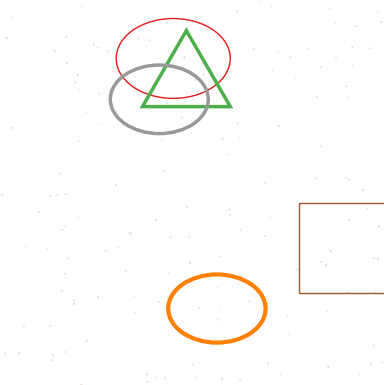[{"shape": "oval", "thickness": 1, "radius": 0.74, "center": [0.45, 0.848]}, {"shape": "triangle", "thickness": 2.5, "radius": 0.66, "center": [0.484, 0.789]}, {"shape": "oval", "thickness": 3, "radius": 0.63, "center": [0.563, 0.199]}, {"shape": "square", "thickness": 1, "radius": 0.58, "center": [0.895, 0.356]}, {"shape": "oval", "thickness": 2.5, "radius": 0.64, "center": [0.414, 0.742]}]